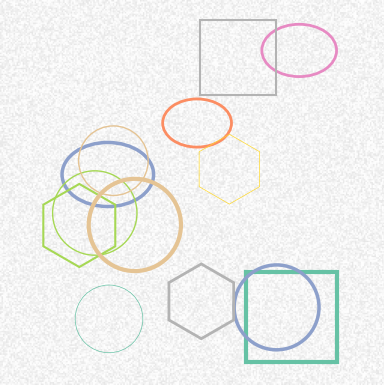[{"shape": "circle", "thickness": 0.5, "radius": 0.44, "center": [0.283, 0.172]}, {"shape": "square", "thickness": 3, "radius": 0.59, "center": [0.756, 0.177]}, {"shape": "oval", "thickness": 2, "radius": 0.45, "center": [0.512, 0.68]}, {"shape": "oval", "thickness": 2.5, "radius": 0.59, "center": [0.28, 0.547]}, {"shape": "circle", "thickness": 2.5, "radius": 0.55, "center": [0.718, 0.202]}, {"shape": "oval", "thickness": 2, "radius": 0.49, "center": [0.777, 0.869]}, {"shape": "hexagon", "thickness": 1.5, "radius": 0.54, "center": [0.206, 0.414]}, {"shape": "circle", "thickness": 1, "radius": 0.55, "center": [0.246, 0.447]}, {"shape": "hexagon", "thickness": 0.5, "radius": 0.45, "center": [0.596, 0.561]}, {"shape": "circle", "thickness": 1, "radius": 0.45, "center": [0.294, 0.583]}, {"shape": "circle", "thickness": 3, "radius": 0.6, "center": [0.35, 0.416]}, {"shape": "square", "thickness": 1.5, "radius": 0.49, "center": [0.618, 0.851]}, {"shape": "hexagon", "thickness": 2, "radius": 0.49, "center": [0.523, 0.217]}]